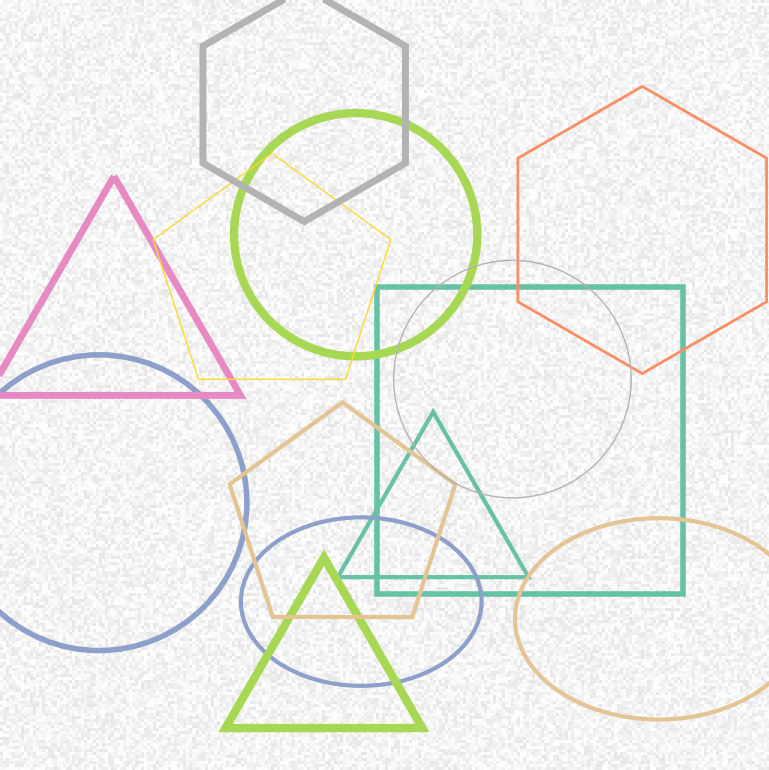[{"shape": "triangle", "thickness": 1.5, "radius": 0.72, "center": [0.563, 0.322]}, {"shape": "square", "thickness": 2, "radius": 0.99, "center": [0.689, 0.428]}, {"shape": "hexagon", "thickness": 1, "radius": 0.93, "center": [0.834, 0.701]}, {"shape": "oval", "thickness": 1.5, "radius": 0.78, "center": [0.469, 0.219]}, {"shape": "circle", "thickness": 2, "radius": 0.96, "center": [0.129, 0.347]}, {"shape": "triangle", "thickness": 2.5, "radius": 0.95, "center": [0.148, 0.581]}, {"shape": "triangle", "thickness": 3, "radius": 0.74, "center": [0.421, 0.128]}, {"shape": "circle", "thickness": 3, "radius": 0.79, "center": [0.462, 0.695]}, {"shape": "pentagon", "thickness": 0.5, "radius": 0.81, "center": [0.353, 0.639]}, {"shape": "pentagon", "thickness": 1.5, "radius": 0.77, "center": [0.445, 0.323]}, {"shape": "oval", "thickness": 1.5, "radius": 0.93, "center": [0.856, 0.196]}, {"shape": "circle", "thickness": 0.5, "radius": 0.77, "center": [0.666, 0.508]}, {"shape": "hexagon", "thickness": 2.5, "radius": 0.76, "center": [0.395, 0.864]}]